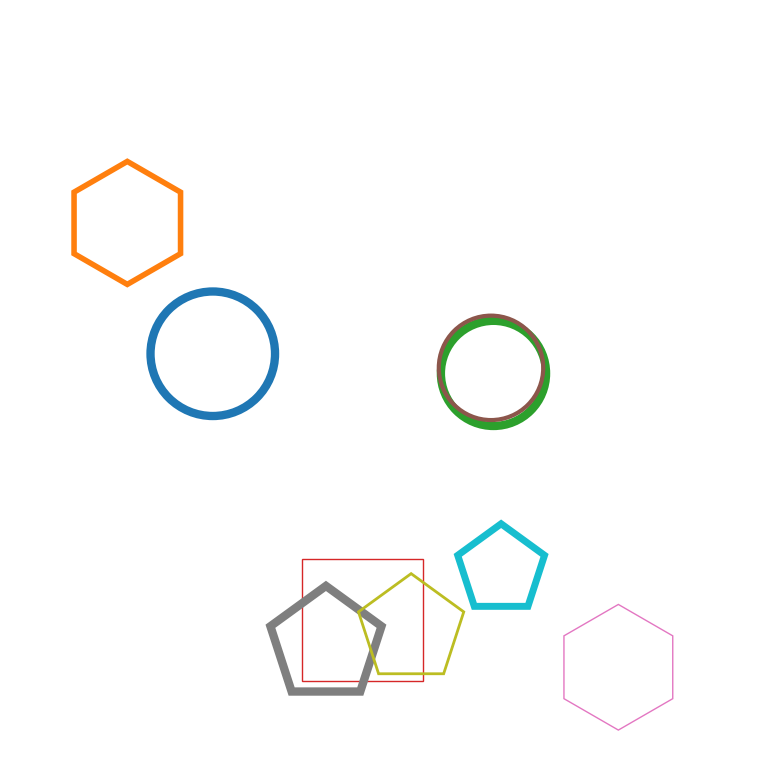[{"shape": "circle", "thickness": 3, "radius": 0.4, "center": [0.276, 0.541]}, {"shape": "hexagon", "thickness": 2, "radius": 0.4, "center": [0.165, 0.711]}, {"shape": "circle", "thickness": 3, "radius": 0.34, "center": [0.641, 0.515]}, {"shape": "square", "thickness": 0.5, "radius": 0.4, "center": [0.471, 0.195]}, {"shape": "circle", "thickness": 1.5, "radius": 0.34, "center": [0.638, 0.522]}, {"shape": "hexagon", "thickness": 0.5, "radius": 0.41, "center": [0.803, 0.133]}, {"shape": "pentagon", "thickness": 3, "radius": 0.38, "center": [0.423, 0.163]}, {"shape": "pentagon", "thickness": 1, "radius": 0.36, "center": [0.534, 0.183]}, {"shape": "pentagon", "thickness": 2.5, "radius": 0.3, "center": [0.651, 0.26]}]